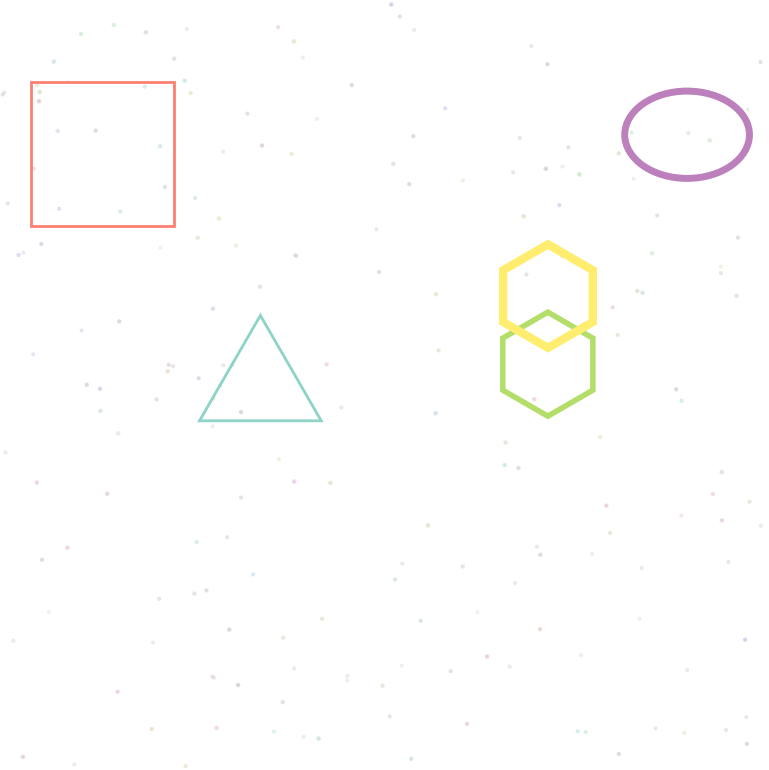[{"shape": "triangle", "thickness": 1, "radius": 0.46, "center": [0.338, 0.499]}, {"shape": "square", "thickness": 1, "radius": 0.47, "center": [0.133, 0.8]}, {"shape": "hexagon", "thickness": 2, "radius": 0.34, "center": [0.711, 0.527]}, {"shape": "oval", "thickness": 2.5, "radius": 0.4, "center": [0.892, 0.825]}, {"shape": "hexagon", "thickness": 3, "radius": 0.34, "center": [0.712, 0.615]}]